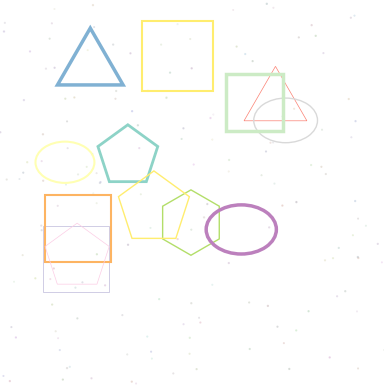[{"shape": "pentagon", "thickness": 2, "radius": 0.41, "center": [0.332, 0.594]}, {"shape": "oval", "thickness": 1.5, "radius": 0.38, "center": [0.169, 0.579]}, {"shape": "square", "thickness": 0.5, "radius": 0.43, "center": [0.197, 0.327]}, {"shape": "triangle", "thickness": 0.5, "radius": 0.47, "center": [0.716, 0.733]}, {"shape": "triangle", "thickness": 2.5, "radius": 0.49, "center": [0.234, 0.829]}, {"shape": "square", "thickness": 1.5, "radius": 0.43, "center": [0.203, 0.406]}, {"shape": "hexagon", "thickness": 1, "radius": 0.42, "center": [0.496, 0.422]}, {"shape": "pentagon", "thickness": 0.5, "radius": 0.44, "center": [0.2, 0.333]}, {"shape": "oval", "thickness": 1, "radius": 0.41, "center": [0.742, 0.687]}, {"shape": "oval", "thickness": 2.5, "radius": 0.46, "center": [0.627, 0.404]}, {"shape": "square", "thickness": 2.5, "radius": 0.37, "center": [0.661, 0.734]}, {"shape": "square", "thickness": 1.5, "radius": 0.46, "center": [0.461, 0.854]}, {"shape": "pentagon", "thickness": 1, "radius": 0.48, "center": [0.4, 0.459]}]